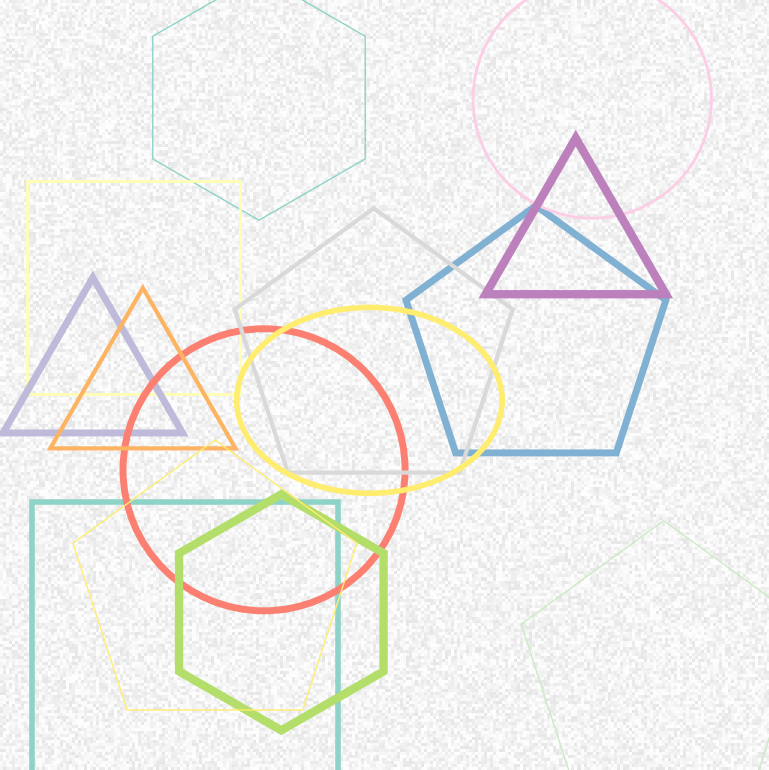[{"shape": "square", "thickness": 2, "radius": 0.99, "center": [0.24, 0.15]}, {"shape": "hexagon", "thickness": 0.5, "radius": 0.8, "center": [0.336, 0.873]}, {"shape": "square", "thickness": 1, "radius": 0.69, "center": [0.174, 0.627]}, {"shape": "triangle", "thickness": 2.5, "radius": 0.67, "center": [0.121, 0.505]}, {"shape": "circle", "thickness": 2.5, "radius": 0.92, "center": [0.343, 0.39]}, {"shape": "pentagon", "thickness": 2.5, "radius": 0.89, "center": [0.696, 0.555]}, {"shape": "triangle", "thickness": 1.5, "radius": 0.69, "center": [0.186, 0.487]}, {"shape": "hexagon", "thickness": 3, "radius": 0.77, "center": [0.365, 0.205]}, {"shape": "circle", "thickness": 1, "radius": 0.77, "center": [0.769, 0.871]}, {"shape": "pentagon", "thickness": 1.5, "radius": 0.95, "center": [0.485, 0.54]}, {"shape": "triangle", "thickness": 3, "radius": 0.68, "center": [0.748, 0.685]}, {"shape": "pentagon", "thickness": 0.5, "radius": 0.97, "center": [0.862, 0.129]}, {"shape": "oval", "thickness": 2, "radius": 0.86, "center": [0.48, 0.48]}, {"shape": "pentagon", "thickness": 0.5, "radius": 0.97, "center": [0.279, 0.235]}]